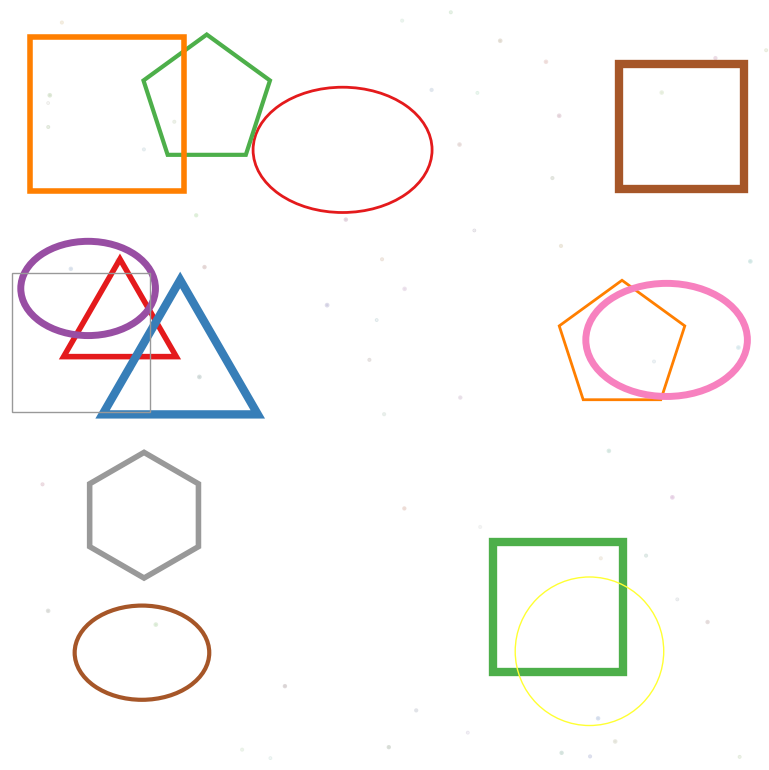[{"shape": "triangle", "thickness": 2, "radius": 0.42, "center": [0.156, 0.579]}, {"shape": "oval", "thickness": 1, "radius": 0.58, "center": [0.445, 0.805]}, {"shape": "triangle", "thickness": 3, "radius": 0.58, "center": [0.234, 0.52]}, {"shape": "pentagon", "thickness": 1.5, "radius": 0.43, "center": [0.268, 0.869]}, {"shape": "square", "thickness": 3, "radius": 0.42, "center": [0.725, 0.212]}, {"shape": "oval", "thickness": 2.5, "radius": 0.44, "center": [0.114, 0.625]}, {"shape": "square", "thickness": 2, "radius": 0.5, "center": [0.139, 0.852]}, {"shape": "pentagon", "thickness": 1, "radius": 0.43, "center": [0.808, 0.55]}, {"shape": "circle", "thickness": 0.5, "radius": 0.48, "center": [0.766, 0.154]}, {"shape": "oval", "thickness": 1.5, "radius": 0.44, "center": [0.184, 0.152]}, {"shape": "square", "thickness": 3, "radius": 0.41, "center": [0.885, 0.836]}, {"shape": "oval", "thickness": 2.5, "radius": 0.52, "center": [0.866, 0.559]}, {"shape": "hexagon", "thickness": 2, "radius": 0.41, "center": [0.187, 0.331]}, {"shape": "square", "thickness": 0.5, "radius": 0.45, "center": [0.105, 0.555]}]